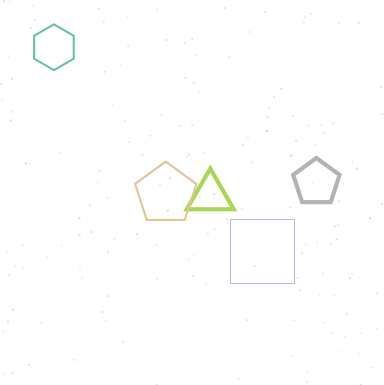[{"shape": "hexagon", "thickness": 1.5, "radius": 0.3, "center": [0.14, 0.877]}, {"shape": "square", "thickness": 0.5, "radius": 0.42, "center": [0.68, 0.348]}, {"shape": "triangle", "thickness": 3, "radius": 0.35, "center": [0.546, 0.492]}, {"shape": "pentagon", "thickness": 1.5, "radius": 0.42, "center": [0.43, 0.496]}, {"shape": "pentagon", "thickness": 3, "radius": 0.32, "center": [0.822, 0.526]}]